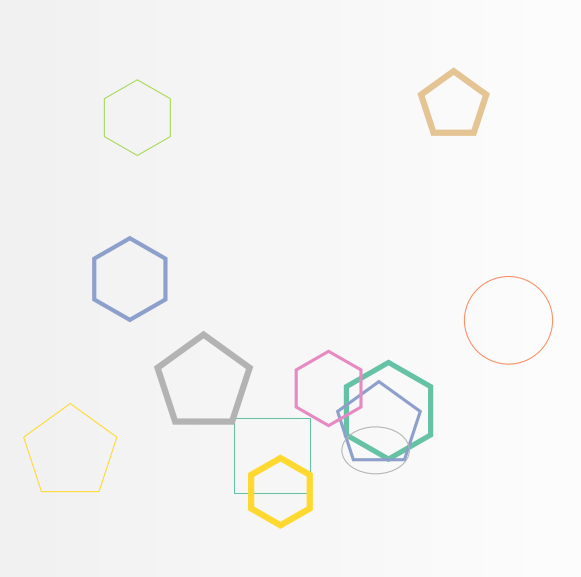[{"shape": "hexagon", "thickness": 2.5, "radius": 0.42, "center": [0.668, 0.288]}, {"shape": "square", "thickness": 0.5, "radius": 0.33, "center": [0.468, 0.21]}, {"shape": "circle", "thickness": 0.5, "radius": 0.38, "center": [0.875, 0.444]}, {"shape": "pentagon", "thickness": 1.5, "radius": 0.37, "center": [0.652, 0.264]}, {"shape": "hexagon", "thickness": 2, "radius": 0.35, "center": [0.223, 0.516]}, {"shape": "hexagon", "thickness": 1.5, "radius": 0.32, "center": [0.565, 0.326]}, {"shape": "hexagon", "thickness": 0.5, "radius": 0.33, "center": [0.236, 0.795]}, {"shape": "hexagon", "thickness": 3, "radius": 0.29, "center": [0.483, 0.148]}, {"shape": "pentagon", "thickness": 0.5, "radius": 0.42, "center": [0.121, 0.216]}, {"shape": "pentagon", "thickness": 3, "radius": 0.29, "center": [0.78, 0.817]}, {"shape": "oval", "thickness": 0.5, "radius": 0.29, "center": [0.646, 0.219]}, {"shape": "pentagon", "thickness": 3, "radius": 0.42, "center": [0.35, 0.337]}]